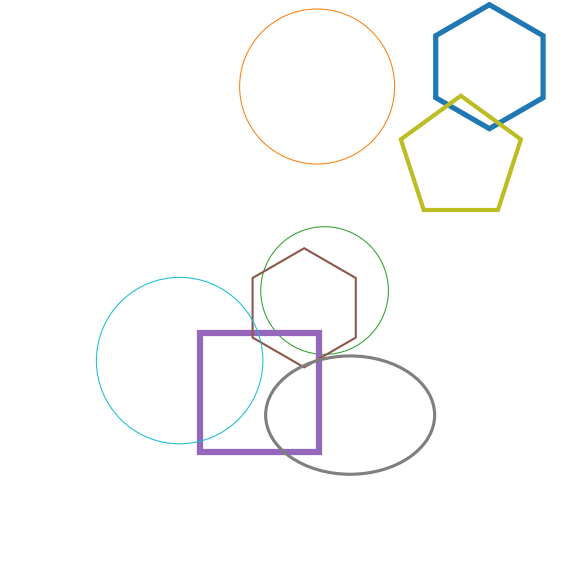[{"shape": "hexagon", "thickness": 2.5, "radius": 0.54, "center": [0.847, 0.884]}, {"shape": "circle", "thickness": 0.5, "radius": 0.67, "center": [0.549, 0.849]}, {"shape": "circle", "thickness": 0.5, "radius": 0.55, "center": [0.562, 0.496]}, {"shape": "square", "thickness": 3, "radius": 0.51, "center": [0.449, 0.319]}, {"shape": "hexagon", "thickness": 1, "radius": 0.52, "center": [0.527, 0.466]}, {"shape": "oval", "thickness": 1.5, "radius": 0.73, "center": [0.606, 0.28]}, {"shape": "pentagon", "thickness": 2, "radius": 0.55, "center": [0.798, 0.724]}, {"shape": "circle", "thickness": 0.5, "radius": 0.72, "center": [0.311, 0.375]}]